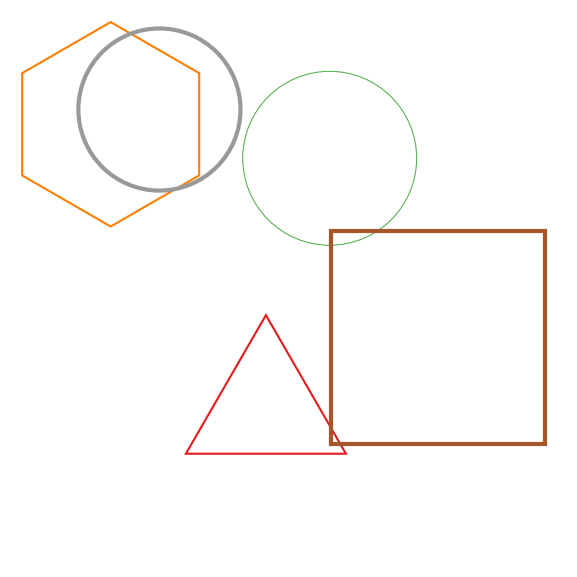[{"shape": "triangle", "thickness": 1, "radius": 0.8, "center": [0.46, 0.293]}, {"shape": "circle", "thickness": 0.5, "radius": 0.75, "center": [0.571, 0.725]}, {"shape": "hexagon", "thickness": 1, "radius": 0.89, "center": [0.192, 0.784]}, {"shape": "square", "thickness": 2, "radius": 0.92, "center": [0.758, 0.414]}, {"shape": "circle", "thickness": 2, "radius": 0.7, "center": [0.276, 0.809]}]